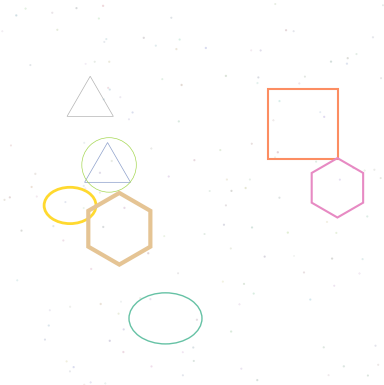[{"shape": "oval", "thickness": 1, "radius": 0.47, "center": [0.43, 0.173]}, {"shape": "square", "thickness": 1.5, "radius": 0.45, "center": [0.787, 0.679]}, {"shape": "triangle", "thickness": 0.5, "radius": 0.34, "center": [0.279, 0.561]}, {"shape": "hexagon", "thickness": 1.5, "radius": 0.39, "center": [0.876, 0.512]}, {"shape": "circle", "thickness": 0.5, "radius": 0.35, "center": [0.283, 0.572]}, {"shape": "oval", "thickness": 2, "radius": 0.34, "center": [0.182, 0.466]}, {"shape": "hexagon", "thickness": 3, "radius": 0.47, "center": [0.31, 0.406]}, {"shape": "triangle", "thickness": 0.5, "radius": 0.35, "center": [0.234, 0.732]}]